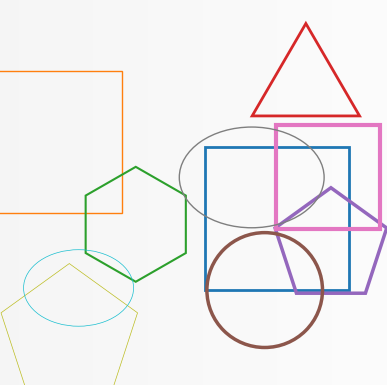[{"shape": "square", "thickness": 2, "radius": 0.93, "center": [0.715, 0.433]}, {"shape": "square", "thickness": 1, "radius": 0.92, "center": [0.13, 0.631]}, {"shape": "hexagon", "thickness": 1.5, "radius": 0.75, "center": [0.35, 0.417]}, {"shape": "triangle", "thickness": 2, "radius": 0.8, "center": [0.789, 0.779]}, {"shape": "pentagon", "thickness": 2.5, "radius": 0.76, "center": [0.854, 0.361]}, {"shape": "circle", "thickness": 2.5, "radius": 0.75, "center": [0.683, 0.247]}, {"shape": "square", "thickness": 3, "radius": 0.67, "center": [0.846, 0.54]}, {"shape": "oval", "thickness": 1, "radius": 0.93, "center": [0.65, 0.539]}, {"shape": "pentagon", "thickness": 0.5, "radius": 0.93, "center": [0.179, 0.13]}, {"shape": "oval", "thickness": 0.5, "radius": 0.71, "center": [0.203, 0.252]}]